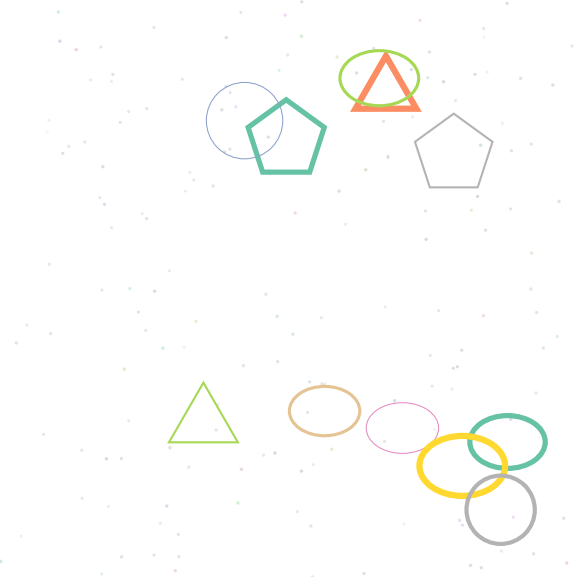[{"shape": "pentagon", "thickness": 2.5, "radius": 0.35, "center": [0.496, 0.757]}, {"shape": "oval", "thickness": 2.5, "radius": 0.33, "center": [0.879, 0.234]}, {"shape": "triangle", "thickness": 3, "radius": 0.3, "center": [0.668, 0.841]}, {"shape": "circle", "thickness": 0.5, "radius": 0.33, "center": [0.423, 0.79]}, {"shape": "oval", "thickness": 0.5, "radius": 0.31, "center": [0.697, 0.258]}, {"shape": "triangle", "thickness": 1, "radius": 0.34, "center": [0.352, 0.268]}, {"shape": "oval", "thickness": 1.5, "radius": 0.34, "center": [0.657, 0.864]}, {"shape": "oval", "thickness": 3, "radius": 0.37, "center": [0.801, 0.192]}, {"shape": "oval", "thickness": 1.5, "radius": 0.3, "center": [0.562, 0.287]}, {"shape": "pentagon", "thickness": 1, "radius": 0.35, "center": [0.786, 0.732]}, {"shape": "circle", "thickness": 2, "radius": 0.3, "center": [0.867, 0.116]}]